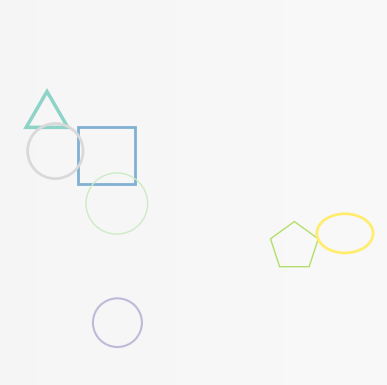[{"shape": "triangle", "thickness": 2.5, "radius": 0.31, "center": [0.121, 0.7]}, {"shape": "circle", "thickness": 1.5, "radius": 0.32, "center": [0.303, 0.162]}, {"shape": "square", "thickness": 2, "radius": 0.37, "center": [0.274, 0.597]}, {"shape": "pentagon", "thickness": 1, "radius": 0.32, "center": [0.76, 0.36]}, {"shape": "circle", "thickness": 2, "radius": 0.36, "center": [0.143, 0.608]}, {"shape": "circle", "thickness": 1, "radius": 0.4, "center": [0.301, 0.471]}, {"shape": "oval", "thickness": 2, "radius": 0.36, "center": [0.89, 0.394]}]